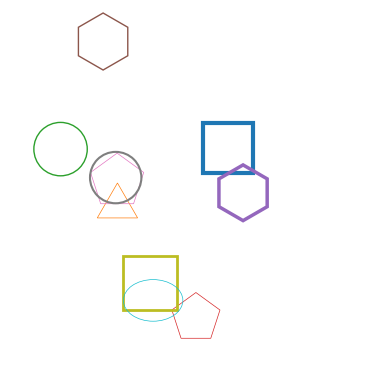[{"shape": "square", "thickness": 3, "radius": 0.32, "center": [0.592, 0.615]}, {"shape": "triangle", "thickness": 0.5, "radius": 0.3, "center": [0.305, 0.464]}, {"shape": "circle", "thickness": 1, "radius": 0.35, "center": [0.157, 0.613]}, {"shape": "pentagon", "thickness": 0.5, "radius": 0.33, "center": [0.509, 0.174]}, {"shape": "hexagon", "thickness": 2.5, "radius": 0.36, "center": [0.631, 0.499]}, {"shape": "hexagon", "thickness": 1, "radius": 0.37, "center": [0.268, 0.892]}, {"shape": "pentagon", "thickness": 0.5, "radius": 0.36, "center": [0.304, 0.53]}, {"shape": "circle", "thickness": 1.5, "radius": 0.33, "center": [0.3, 0.539]}, {"shape": "square", "thickness": 2, "radius": 0.35, "center": [0.39, 0.265]}, {"shape": "oval", "thickness": 0.5, "radius": 0.39, "center": [0.398, 0.22]}]